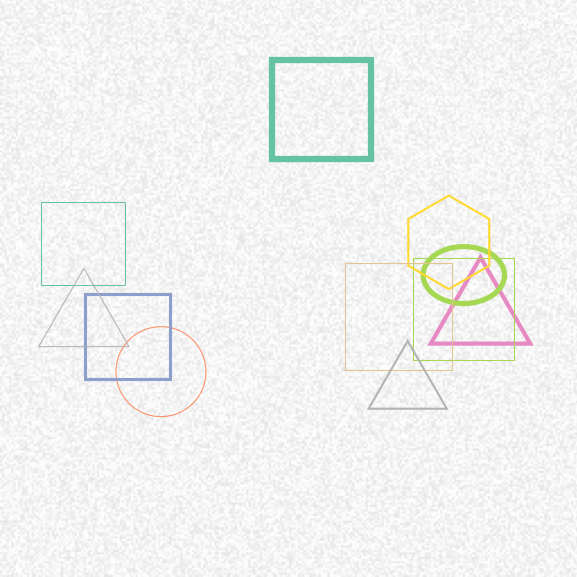[{"shape": "square", "thickness": 0.5, "radius": 0.36, "center": [0.144, 0.578]}, {"shape": "square", "thickness": 3, "radius": 0.43, "center": [0.556, 0.809]}, {"shape": "circle", "thickness": 0.5, "radius": 0.39, "center": [0.279, 0.356]}, {"shape": "square", "thickness": 1.5, "radius": 0.37, "center": [0.221, 0.417]}, {"shape": "triangle", "thickness": 2, "radius": 0.5, "center": [0.832, 0.454]}, {"shape": "square", "thickness": 0.5, "radius": 0.44, "center": [0.803, 0.464]}, {"shape": "oval", "thickness": 2.5, "radius": 0.35, "center": [0.803, 0.523]}, {"shape": "hexagon", "thickness": 1, "radius": 0.4, "center": [0.777, 0.58]}, {"shape": "square", "thickness": 0.5, "radius": 0.46, "center": [0.69, 0.451]}, {"shape": "triangle", "thickness": 1, "radius": 0.39, "center": [0.706, 0.33]}, {"shape": "triangle", "thickness": 0.5, "radius": 0.45, "center": [0.145, 0.444]}]